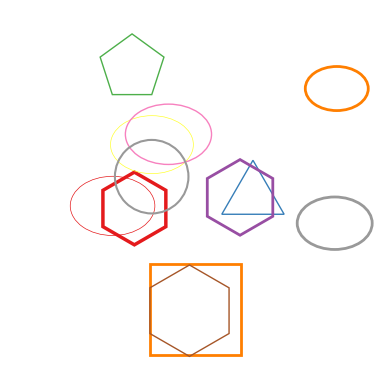[{"shape": "hexagon", "thickness": 2.5, "radius": 0.47, "center": [0.349, 0.458]}, {"shape": "oval", "thickness": 0.5, "radius": 0.55, "center": [0.292, 0.465]}, {"shape": "triangle", "thickness": 1, "radius": 0.47, "center": [0.657, 0.49]}, {"shape": "pentagon", "thickness": 1, "radius": 0.44, "center": [0.343, 0.825]}, {"shape": "hexagon", "thickness": 2, "radius": 0.49, "center": [0.623, 0.487]}, {"shape": "oval", "thickness": 2, "radius": 0.41, "center": [0.875, 0.77]}, {"shape": "square", "thickness": 2, "radius": 0.59, "center": [0.508, 0.196]}, {"shape": "oval", "thickness": 0.5, "radius": 0.54, "center": [0.395, 0.624]}, {"shape": "hexagon", "thickness": 1, "radius": 0.59, "center": [0.492, 0.193]}, {"shape": "oval", "thickness": 1, "radius": 0.56, "center": [0.438, 0.651]}, {"shape": "circle", "thickness": 1.5, "radius": 0.48, "center": [0.394, 0.541]}, {"shape": "oval", "thickness": 2, "radius": 0.49, "center": [0.869, 0.42]}]